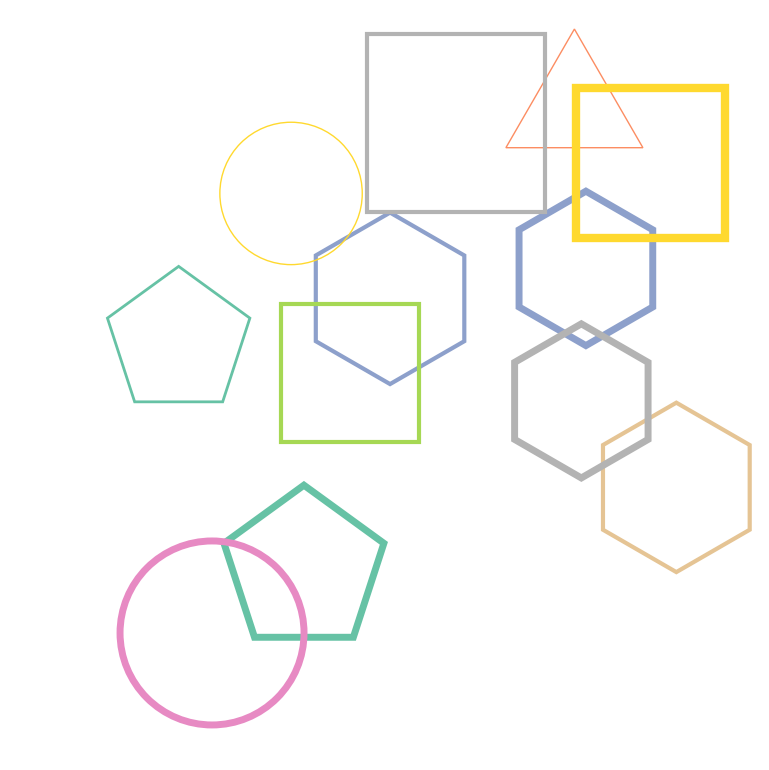[{"shape": "pentagon", "thickness": 1, "radius": 0.49, "center": [0.232, 0.557]}, {"shape": "pentagon", "thickness": 2.5, "radius": 0.55, "center": [0.395, 0.261]}, {"shape": "triangle", "thickness": 0.5, "radius": 0.51, "center": [0.746, 0.86]}, {"shape": "hexagon", "thickness": 2.5, "radius": 0.5, "center": [0.761, 0.651]}, {"shape": "hexagon", "thickness": 1.5, "radius": 0.56, "center": [0.507, 0.613]}, {"shape": "circle", "thickness": 2.5, "radius": 0.6, "center": [0.275, 0.178]}, {"shape": "square", "thickness": 1.5, "radius": 0.45, "center": [0.455, 0.516]}, {"shape": "circle", "thickness": 0.5, "radius": 0.46, "center": [0.378, 0.749]}, {"shape": "square", "thickness": 3, "radius": 0.49, "center": [0.845, 0.788]}, {"shape": "hexagon", "thickness": 1.5, "radius": 0.55, "center": [0.878, 0.367]}, {"shape": "square", "thickness": 1.5, "radius": 0.58, "center": [0.592, 0.84]}, {"shape": "hexagon", "thickness": 2.5, "radius": 0.5, "center": [0.755, 0.479]}]